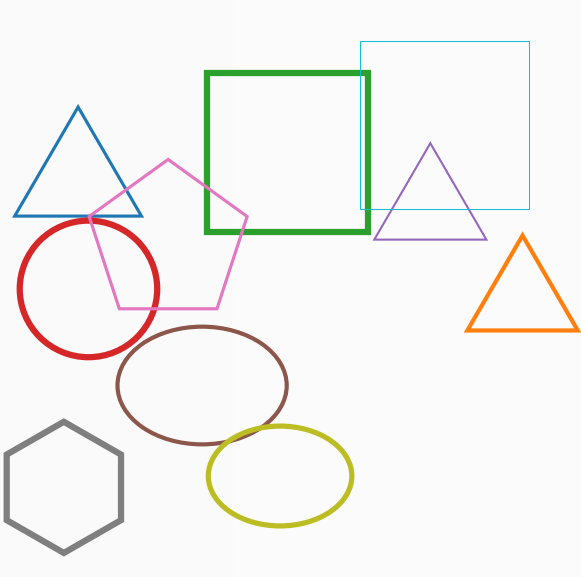[{"shape": "triangle", "thickness": 1.5, "radius": 0.63, "center": [0.134, 0.688]}, {"shape": "triangle", "thickness": 2, "radius": 0.55, "center": [0.899, 0.482]}, {"shape": "square", "thickness": 3, "radius": 0.69, "center": [0.495, 0.734]}, {"shape": "circle", "thickness": 3, "radius": 0.59, "center": [0.152, 0.499]}, {"shape": "triangle", "thickness": 1, "radius": 0.56, "center": [0.74, 0.64]}, {"shape": "oval", "thickness": 2, "radius": 0.73, "center": [0.348, 0.332]}, {"shape": "pentagon", "thickness": 1.5, "radius": 0.71, "center": [0.289, 0.58]}, {"shape": "hexagon", "thickness": 3, "radius": 0.57, "center": [0.11, 0.155]}, {"shape": "oval", "thickness": 2.5, "radius": 0.62, "center": [0.482, 0.175]}, {"shape": "square", "thickness": 0.5, "radius": 0.73, "center": [0.765, 0.782]}]